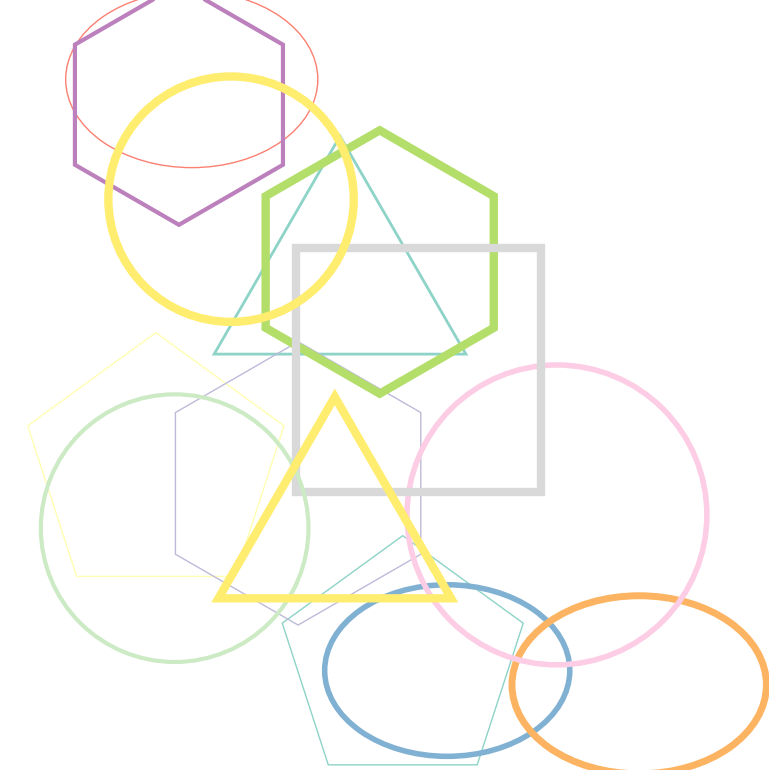[{"shape": "pentagon", "thickness": 0.5, "radius": 0.82, "center": [0.523, 0.14]}, {"shape": "triangle", "thickness": 1, "radius": 0.94, "center": [0.442, 0.634]}, {"shape": "pentagon", "thickness": 0.5, "radius": 0.88, "center": [0.202, 0.393]}, {"shape": "hexagon", "thickness": 0.5, "radius": 0.92, "center": [0.387, 0.372]}, {"shape": "oval", "thickness": 0.5, "radius": 0.82, "center": [0.249, 0.897]}, {"shape": "oval", "thickness": 2, "radius": 0.8, "center": [0.581, 0.129]}, {"shape": "oval", "thickness": 2.5, "radius": 0.83, "center": [0.83, 0.111]}, {"shape": "hexagon", "thickness": 3, "radius": 0.86, "center": [0.493, 0.66]}, {"shape": "circle", "thickness": 2, "radius": 0.97, "center": [0.723, 0.331]}, {"shape": "square", "thickness": 3, "radius": 0.79, "center": [0.543, 0.52]}, {"shape": "hexagon", "thickness": 1.5, "radius": 0.78, "center": [0.232, 0.864]}, {"shape": "circle", "thickness": 1.5, "radius": 0.87, "center": [0.227, 0.314]}, {"shape": "triangle", "thickness": 3, "radius": 0.87, "center": [0.435, 0.31]}, {"shape": "circle", "thickness": 3, "radius": 0.8, "center": [0.3, 0.741]}]